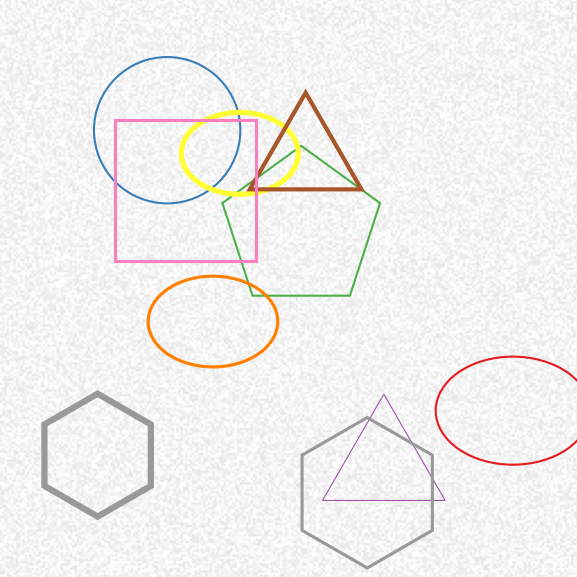[{"shape": "oval", "thickness": 1, "radius": 0.67, "center": [0.888, 0.288]}, {"shape": "circle", "thickness": 1, "radius": 0.63, "center": [0.289, 0.774]}, {"shape": "pentagon", "thickness": 1, "radius": 0.72, "center": [0.522, 0.603]}, {"shape": "triangle", "thickness": 0.5, "radius": 0.61, "center": [0.665, 0.194]}, {"shape": "oval", "thickness": 1.5, "radius": 0.56, "center": [0.369, 0.442]}, {"shape": "oval", "thickness": 2.5, "radius": 0.51, "center": [0.415, 0.734]}, {"shape": "triangle", "thickness": 2, "radius": 0.56, "center": [0.529, 0.727]}, {"shape": "square", "thickness": 1.5, "radius": 0.61, "center": [0.321, 0.669]}, {"shape": "hexagon", "thickness": 1.5, "radius": 0.65, "center": [0.636, 0.146]}, {"shape": "hexagon", "thickness": 3, "radius": 0.53, "center": [0.169, 0.211]}]